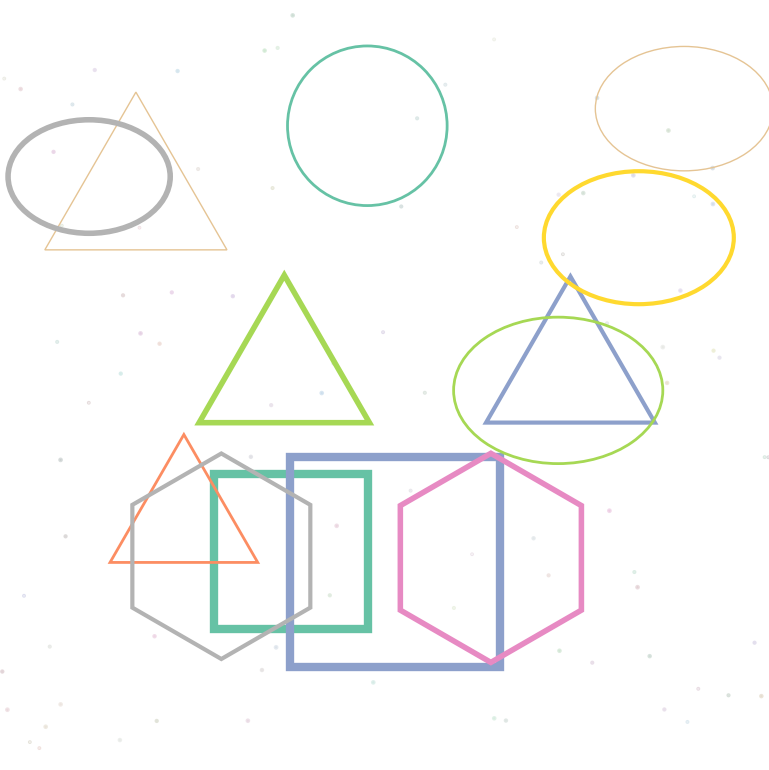[{"shape": "square", "thickness": 3, "radius": 0.5, "center": [0.378, 0.284]}, {"shape": "circle", "thickness": 1, "radius": 0.52, "center": [0.477, 0.837]}, {"shape": "triangle", "thickness": 1, "radius": 0.55, "center": [0.239, 0.325]}, {"shape": "square", "thickness": 3, "radius": 0.68, "center": [0.513, 0.27]}, {"shape": "triangle", "thickness": 1.5, "radius": 0.63, "center": [0.741, 0.514]}, {"shape": "hexagon", "thickness": 2, "radius": 0.68, "center": [0.637, 0.275]}, {"shape": "triangle", "thickness": 2, "radius": 0.64, "center": [0.369, 0.515]}, {"shape": "oval", "thickness": 1, "radius": 0.68, "center": [0.725, 0.493]}, {"shape": "oval", "thickness": 1.5, "radius": 0.62, "center": [0.83, 0.691]}, {"shape": "triangle", "thickness": 0.5, "radius": 0.68, "center": [0.176, 0.744]}, {"shape": "oval", "thickness": 0.5, "radius": 0.58, "center": [0.889, 0.859]}, {"shape": "hexagon", "thickness": 1.5, "radius": 0.67, "center": [0.287, 0.278]}, {"shape": "oval", "thickness": 2, "radius": 0.53, "center": [0.116, 0.771]}]